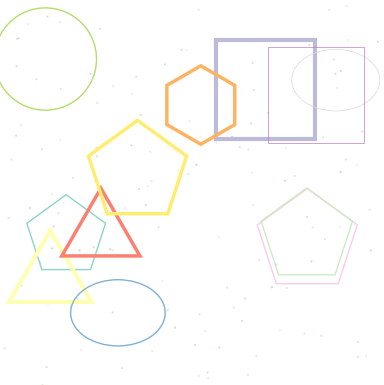[{"shape": "pentagon", "thickness": 1, "radius": 0.54, "center": [0.172, 0.387]}, {"shape": "triangle", "thickness": 3, "radius": 0.62, "center": [0.13, 0.278]}, {"shape": "square", "thickness": 3, "radius": 0.65, "center": [0.689, 0.767]}, {"shape": "triangle", "thickness": 2.5, "radius": 0.59, "center": [0.262, 0.394]}, {"shape": "oval", "thickness": 1, "radius": 0.61, "center": [0.306, 0.187]}, {"shape": "hexagon", "thickness": 2.5, "radius": 0.51, "center": [0.522, 0.727]}, {"shape": "circle", "thickness": 1, "radius": 0.66, "center": [0.118, 0.847]}, {"shape": "pentagon", "thickness": 1, "radius": 0.68, "center": [0.798, 0.374]}, {"shape": "oval", "thickness": 0.5, "radius": 0.57, "center": [0.872, 0.792]}, {"shape": "square", "thickness": 0.5, "radius": 0.62, "center": [0.82, 0.753]}, {"shape": "pentagon", "thickness": 1, "radius": 0.62, "center": [0.797, 0.387]}, {"shape": "pentagon", "thickness": 2.5, "radius": 0.67, "center": [0.357, 0.553]}]